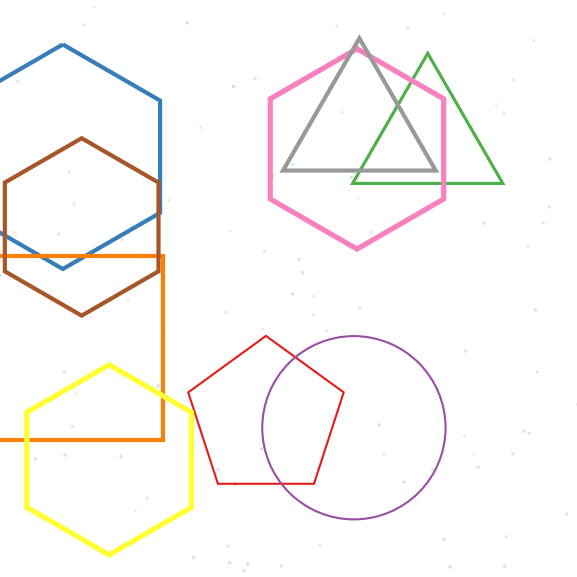[{"shape": "pentagon", "thickness": 1, "radius": 0.71, "center": [0.461, 0.276]}, {"shape": "hexagon", "thickness": 2, "radius": 0.97, "center": [0.109, 0.728]}, {"shape": "triangle", "thickness": 1.5, "radius": 0.75, "center": [0.741, 0.757]}, {"shape": "circle", "thickness": 1, "radius": 0.79, "center": [0.613, 0.258]}, {"shape": "square", "thickness": 2, "radius": 0.8, "center": [0.124, 0.397]}, {"shape": "hexagon", "thickness": 2.5, "radius": 0.82, "center": [0.189, 0.203]}, {"shape": "hexagon", "thickness": 2, "radius": 0.77, "center": [0.141, 0.606]}, {"shape": "hexagon", "thickness": 2.5, "radius": 0.87, "center": [0.618, 0.741]}, {"shape": "triangle", "thickness": 2, "radius": 0.76, "center": [0.622, 0.78]}]